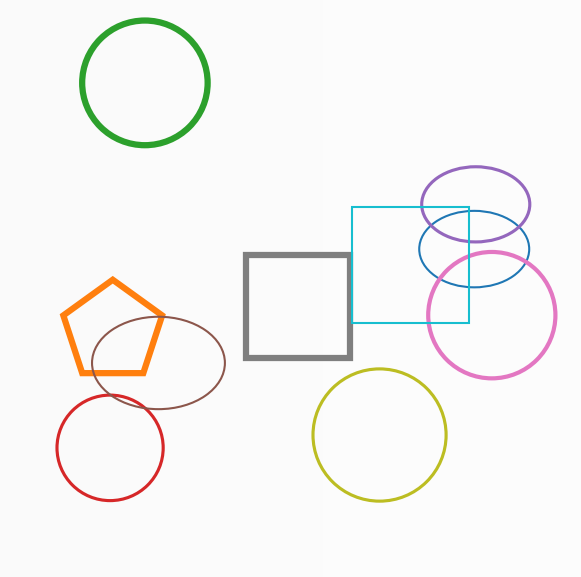[{"shape": "oval", "thickness": 1, "radius": 0.47, "center": [0.816, 0.568]}, {"shape": "pentagon", "thickness": 3, "radius": 0.45, "center": [0.194, 0.425]}, {"shape": "circle", "thickness": 3, "radius": 0.54, "center": [0.249, 0.856]}, {"shape": "circle", "thickness": 1.5, "radius": 0.46, "center": [0.189, 0.224]}, {"shape": "oval", "thickness": 1.5, "radius": 0.46, "center": [0.818, 0.645]}, {"shape": "oval", "thickness": 1, "radius": 0.57, "center": [0.273, 0.371]}, {"shape": "circle", "thickness": 2, "radius": 0.55, "center": [0.846, 0.453]}, {"shape": "square", "thickness": 3, "radius": 0.45, "center": [0.513, 0.468]}, {"shape": "circle", "thickness": 1.5, "radius": 0.57, "center": [0.653, 0.246]}, {"shape": "square", "thickness": 1, "radius": 0.51, "center": [0.706, 0.54]}]